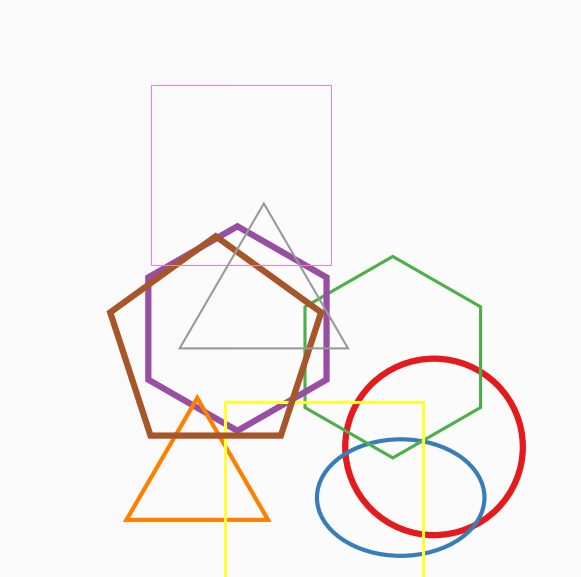[{"shape": "circle", "thickness": 3, "radius": 0.76, "center": [0.747, 0.225]}, {"shape": "oval", "thickness": 2, "radius": 0.72, "center": [0.689, 0.138]}, {"shape": "hexagon", "thickness": 1.5, "radius": 0.87, "center": [0.676, 0.381]}, {"shape": "hexagon", "thickness": 3, "radius": 0.89, "center": [0.408, 0.43]}, {"shape": "triangle", "thickness": 2, "radius": 0.7, "center": [0.339, 0.169]}, {"shape": "square", "thickness": 1.5, "radius": 0.85, "center": [0.557, 0.132]}, {"shape": "pentagon", "thickness": 3, "radius": 0.95, "center": [0.371, 0.399]}, {"shape": "square", "thickness": 0.5, "radius": 0.78, "center": [0.415, 0.696]}, {"shape": "triangle", "thickness": 1, "radius": 0.84, "center": [0.454, 0.48]}]